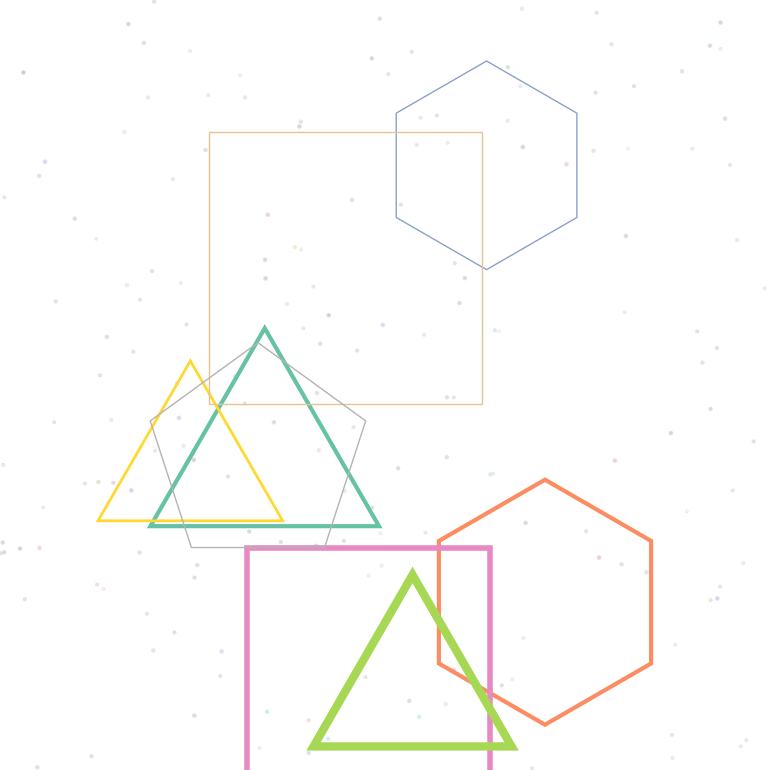[{"shape": "triangle", "thickness": 1.5, "radius": 0.86, "center": [0.344, 0.402]}, {"shape": "hexagon", "thickness": 1.5, "radius": 0.8, "center": [0.708, 0.218]}, {"shape": "hexagon", "thickness": 0.5, "radius": 0.68, "center": [0.632, 0.785]}, {"shape": "square", "thickness": 2, "radius": 0.79, "center": [0.479, 0.131]}, {"shape": "triangle", "thickness": 3, "radius": 0.74, "center": [0.536, 0.105]}, {"shape": "triangle", "thickness": 1, "radius": 0.69, "center": [0.247, 0.393]}, {"shape": "square", "thickness": 0.5, "radius": 0.89, "center": [0.449, 0.652]}, {"shape": "pentagon", "thickness": 0.5, "radius": 0.74, "center": [0.335, 0.408]}]